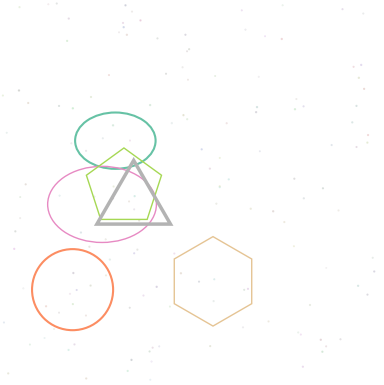[{"shape": "oval", "thickness": 1.5, "radius": 0.52, "center": [0.3, 0.635]}, {"shape": "circle", "thickness": 1.5, "radius": 0.53, "center": [0.189, 0.248]}, {"shape": "oval", "thickness": 1, "radius": 0.71, "center": [0.265, 0.469]}, {"shape": "pentagon", "thickness": 1, "radius": 0.51, "center": [0.322, 0.513]}, {"shape": "hexagon", "thickness": 1, "radius": 0.58, "center": [0.553, 0.269]}, {"shape": "triangle", "thickness": 2.5, "radius": 0.55, "center": [0.347, 0.473]}]